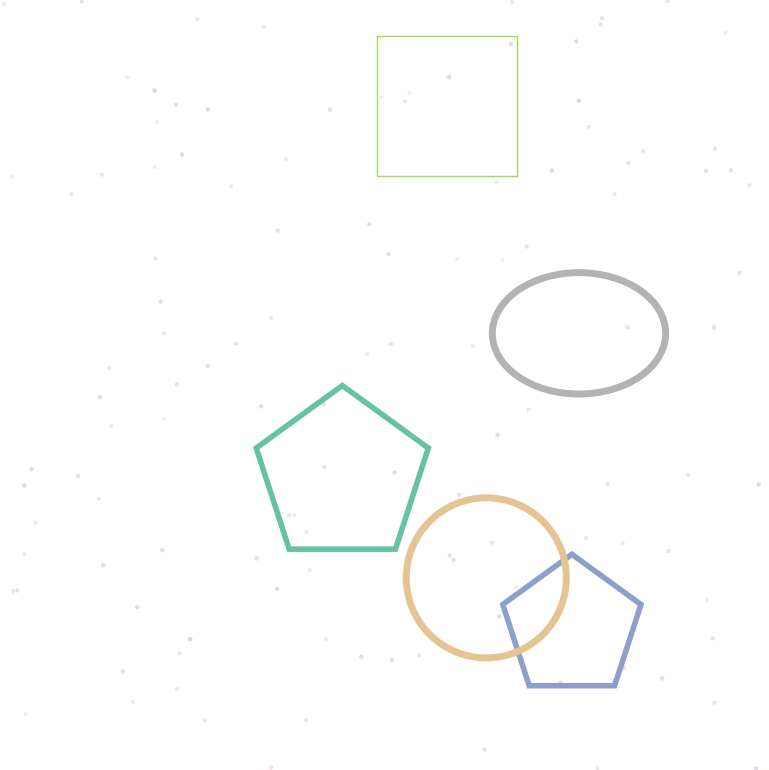[{"shape": "pentagon", "thickness": 2, "radius": 0.59, "center": [0.445, 0.382]}, {"shape": "pentagon", "thickness": 2, "radius": 0.47, "center": [0.743, 0.186]}, {"shape": "square", "thickness": 0.5, "radius": 0.45, "center": [0.581, 0.862]}, {"shape": "circle", "thickness": 2.5, "radius": 0.52, "center": [0.632, 0.25]}, {"shape": "oval", "thickness": 2.5, "radius": 0.56, "center": [0.752, 0.567]}]